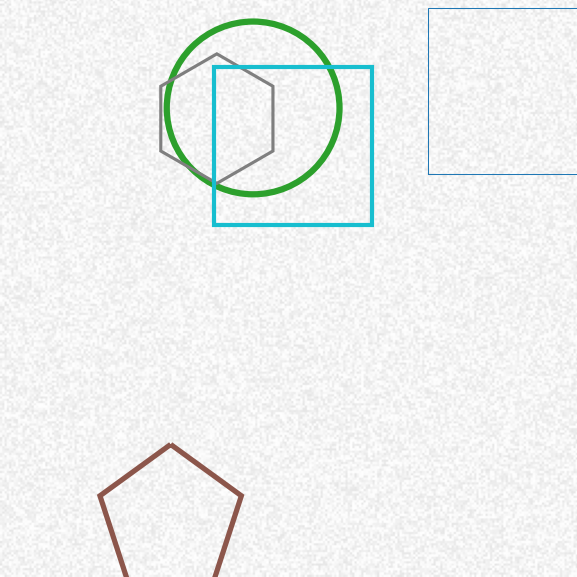[{"shape": "square", "thickness": 0.5, "radius": 0.72, "center": [0.884, 0.842]}, {"shape": "circle", "thickness": 3, "radius": 0.75, "center": [0.438, 0.812]}, {"shape": "pentagon", "thickness": 2.5, "radius": 0.64, "center": [0.296, 0.101]}, {"shape": "hexagon", "thickness": 1.5, "radius": 0.56, "center": [0.376, 0.794]}, {"shape": "square", "thickness": 2, "radius": 0.68, "center": [0.507, 0.746]}]